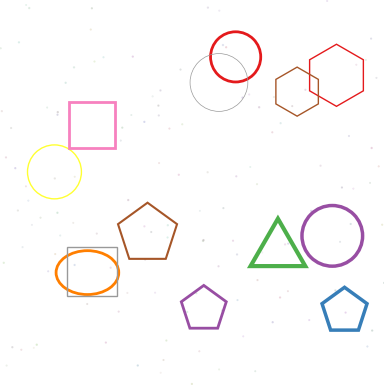[{"shape": "circle", "thickness": 2, "radius": 0.33, "center": [0.612, 0.852]}, {"shape": "hexagon", "thickness": 1, "radius": 0.4, "center": [0.874, 0.804]}, {"shape": "pentagon", "thickness": 2.5, "radius": 0.31, "center": [0.895, 0.192]}, {"shape": "triangle", "thickness": 3, "radius": 0.41, "center": [0.722, 0.35]}, {"shape": "pentagon", "thickness": 2, "radius": 0.31, "center": [0.529, 0.197]}, {"shape": "circle", "thickness": 2.5, "radius": 0.39, "center": [0.863, 0.387]}, {"shape": "oval", "thickness": 2, "radius": 0.41, "center": [0.227, 0.292]}, {"shape": "circle", "thickness": 1, "radius": 0.35, "center": [0.141, 0.554]}, {"shape": "hexagon", "thickness": 1, "radius": 0.32, "center": [0.772, 0.762]}, {"shape": "pentagon", "thickness": 1.5, "radius": 0.4, "center": [0.383, 0.393]}, {"shape": "square", "thickness": 2, "radius": 0.3, "center": [0.239, 0.676]}, {"shape": "circle", "thickness": 0.5, "radius": 0.38, "center": [0.569, 0.786]}, {"shape": "square", "thickness": 1, "radius": 0.32, "center": [0.238, 0.295]}]